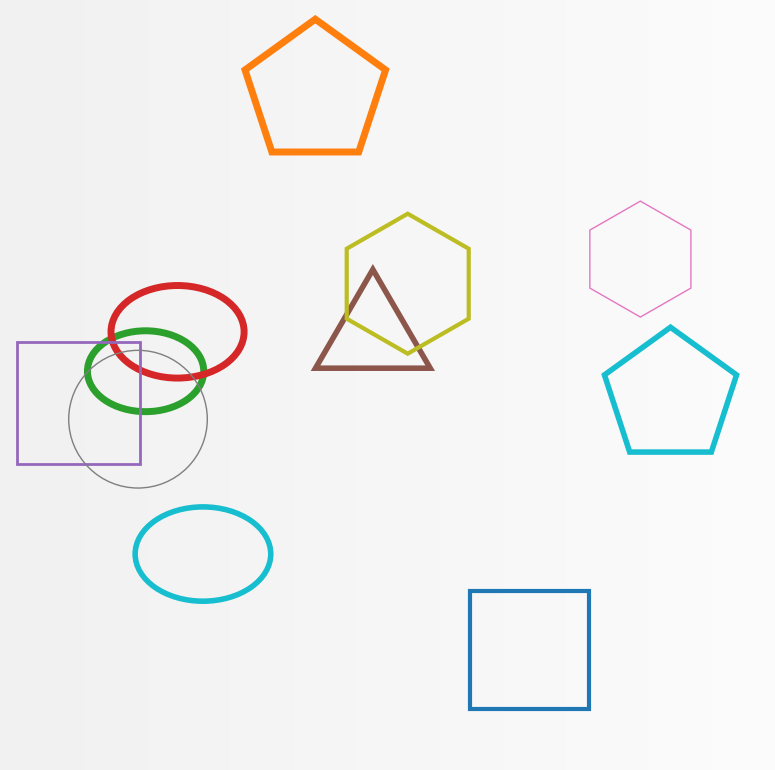[{"shape": "square", "thickness": 1.5, "radius": 0.38, "center": [0.684, 0.156]}, {"shape": "pentagon", "thickness": 2.5, "radius": 0.48, "center": [0.407, 0.88]}, {"shape": "oval", "thickness": 2.5, "radius": 0.38, "center": [0.188, 0.518]}, {"shape": "oval", "thickness": 2.5, "radius": 0.43, "center": [0.229, 0.569]}, {"shape": "square", "thickness": 1, "radius": 0.39, "center": [0.101, 0.476]}, {"shape": "triangle", "thickness": 2, "radius": 0.43, "center": [0.481, 0.565]}, {"shape": "hexagon", "thickness": 0.5, "radius": 0.38, "center": [0.826, 0.664]}, {"shape": "circle", "thickness": 0.5, "radius": 0.45, "center": [0.178, 0.456]}, {"shape": "hexagon", "thickness": 1.5, "radius": 0.45, "center": [0.526, 0.632]}, {"shape": "pentagon", "thickness": 2, "radius": 0.45, "center": [0.865, 0.485]}, {"shape": "oval", "thickness": 2, "radius": 0.44, "center": [0.262, 0.28]}]